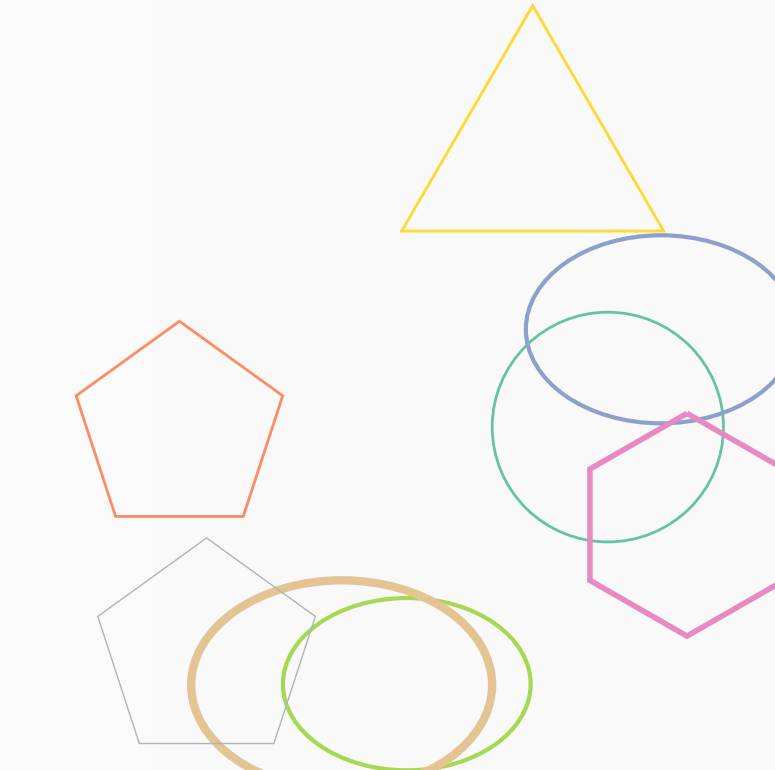[{"shape": "circle", "thickness": 1, "radius": 0.75, "center": [0.784, 0.445]}, {"shape": "pentagon", "thickness": 1, "radius": 0.7, "center": [0.232, 0.443]}, {"shape": "oval", "thickness": 1.5, "radius": 0.87, "center": [0.853, 0.572]}, {"shape": "hexagon", "thickness": 2, "radius": 0.72, "center": [0.886, 0.319]}, {"shape": "oval", "thickness": 1.5, "radius": 0.8, "center": [0.525, 0.111]}, {"shape": "triangle", "thickness": 1, "radius": 0.98, "center": [0.687, 0.797]}, {"shape": "oval", "thickness": 3, "radius": 0.97, "center": [0.441, 0.11]}, {"shape": "pentagon", "thickness": 0.5, "radius": 0.74, "center": [0.267, 0.154]}]